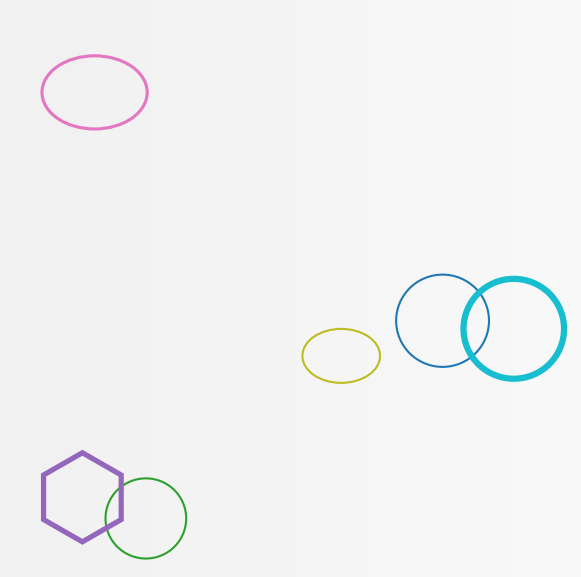[{"shape": "circle", "thickness": 1, "radius": 0.4, "center": [0.761, 0.444]}, {"shape": "circle", "thickness": 1, "radius": 0.35, "center": [0.251, 0.101]}, {"shape": "hexagon", "thickness": 2.5, "radius": 0.39, "center": [0.142, 0.138]}, {"shape": "oval", "thickness": 1.5, "radius": 0.45, "center": [0.163, 0.839]}, {"shape": "oval", "thickness": 1, "radius": 0.33, "center": [0.587, 0.383]}, {"shape": "circle", "thickness": 3, "radius": 0.43, "center": [0.884, 0.43]}]